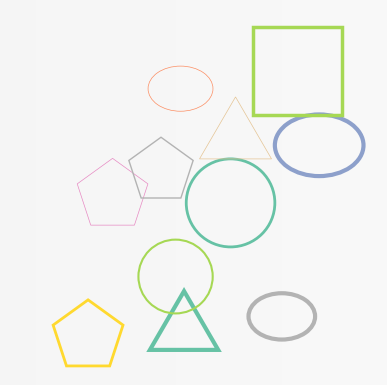[{"shape": "circle", "thickness": 2, "radius": 0.57, "center": [0.595, 0.473]}, {"shape": "triangle", "thickness": 3, "radius": 0.51, "center": [0.475, 0.142]}, {"shape": "oval", "thickness": 0.5, "radius": 0.42, "center": [0.466, 0.77]}, {"shape": "oval", "thickness": 3, "radius": 0.57, "center": [0.824, 0.623]}, {"shape": "pentagon", "thickness": 0.5, "radius": 0.48, "center": [0.291, 0.493]}, {"shape": "circle", "thickness": 1.5, "radius": 0.48, "center": [0.453, 0.282]}, {"shape": "square", "thickness": 2.5, "radius": 0.57, "center": [0.768, 0.816]}, {"shape": "pentagon", "thickness": 2, "radius": 0.47, "center": [0.227, 0.126]}, {"shape": "triangle", "thickness": 0.5, "radius": 0.54, "center": [0.608, 0.641]}, {"shape": "pentagon", "thickness": 1, "radius": 0.44, "center": [0.415, 0.556]}, {"shape": "oval", "thickness": 3, "radius": 0.43, "center": [0.727, 0.178]}]